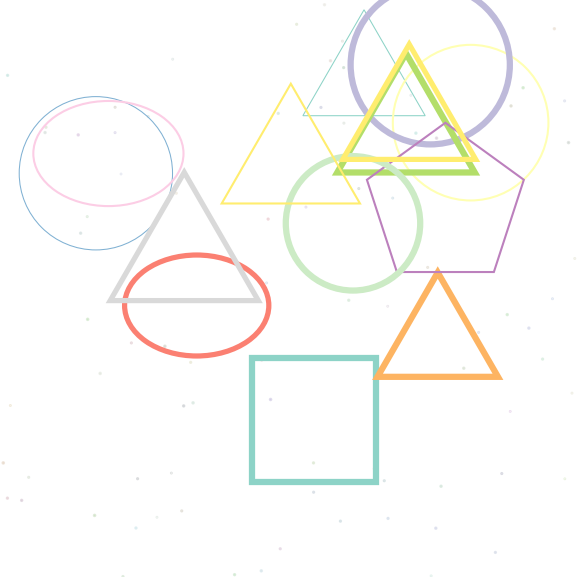[{"shape": "triangle", "thickness": 0.5, "radius": 0.61, "center": [0.63, 0.86]}, {"shape": "square", "thickness": 3, "radius": 0.54, "center": [0.543, 0.272]}, {"shape": "circle", "thickness": 1, "radius": 0.67, "center": [0.815, 0.787]}, {"shape": "circle", "thickness": 3, "radius": 0.69, "center": [0.745, 0.887]}, {"shape": "oval", "thickness": 2.5, "radius": 0.62, "center": [0.341, 0.47]}, {"shape": "circle", "thickness": 0.5, "radius": 0.66, "center": [0.166, 0.699]}, {"shape": "triangle", "thickness": 3, "radius": 0.6, "center": [0.758, 0.407]}, {"shape": "triangle", "thickness": 3, "radius": 0.69, "center": [0.703, 0.769]}, {"shape": "oval", "thickness": 1, "radius": 0.65, "center": [0.188, 0.733]}, {"shape": "triangle", "thickness": 2.5, "radius": 0.74, "center": [0.319, 0.553]}, {"shape": "pentagon", "thickness": 1, "radius": 0.71, "center": [0.771, 0.644]}, {"shape": "circle", "thickness": 3, "radius": 0.58, "center": [0.611, 0.612]}, {"shape": "triangle", "thickness": 2.5, "radius": 0.66, "center": [0.709, 0.79]}, {"shape": "triangle", "thickness": 1, "radius": 0.69, "center": [0.504, 0.716]}]